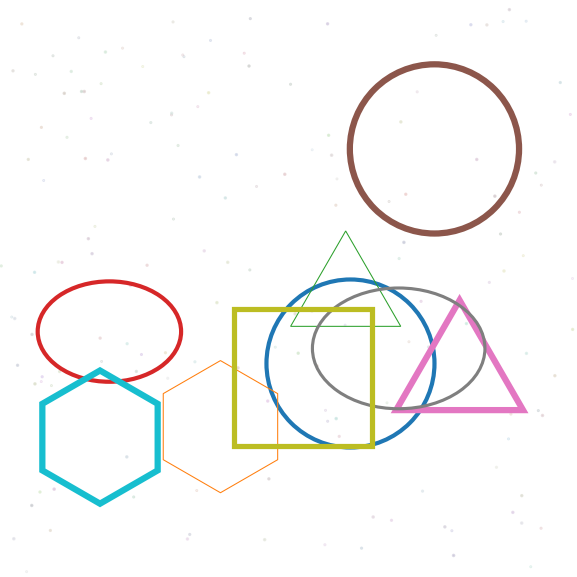[{"shape": "circle", "thickness": 2, "radius": 0.73, "center": [0.607, 0.37]}, {"shape": "hexagon", "thickness": 0.5, "radius": 0.57, "center": [0.382, 0.26]}, {"shape": "triangle", "thickness": 0.5, "radius": 0.55, "center": [0.599, 0.489]}, {"shape": "oval", "thickness": 2, "radius": 0.62, "center": [0.189, 0.425]}, {"shape": "circle", "thickness": 3, "radius": 0.73, "center": [0.752, 0.741]}, {"shape": "triangle", "thickness": 3, "radius": 0.63, "center": [0.796, 0.352]}, {"shape": "oval", "thickness": 1.5, "radius": 0.75, "center": [0.69, 0.396]}, {"shape": "square", "thickness": 2.5, "radius": 0.6, "center": [0.525, 0.345]}, {"shape": "hexagon", "thickness": 3, "radius": 0.58, "center": [0.173, 0.242]}]